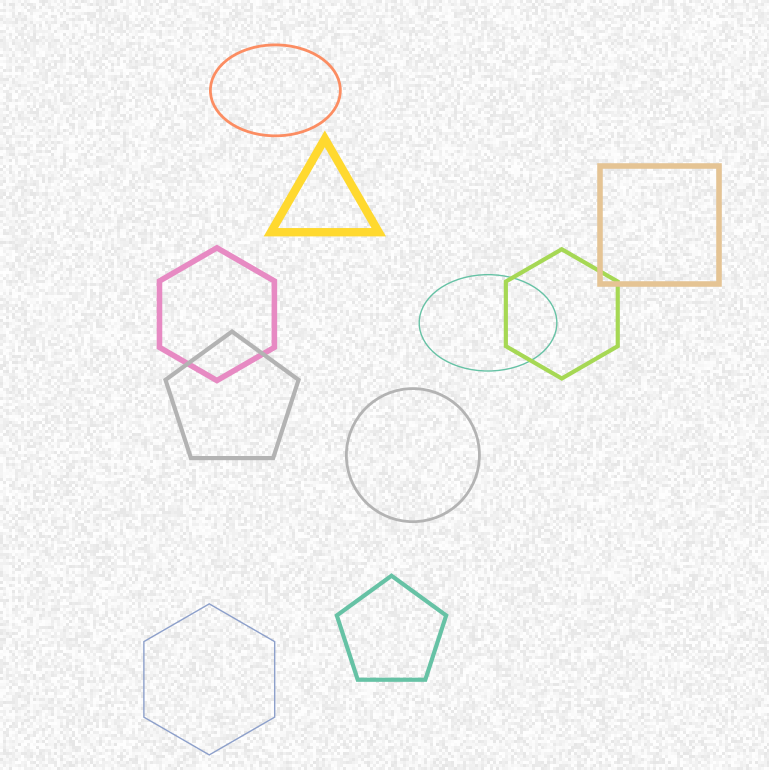[{"shape": "oval", "thickness": 0.5, "radius": 0.45, "center": [0.634, 0.581]}, {"shape": "pentagon", "thickness": 1.5, "radius": 0.37, "center": [0.508, 0.178]}, {"shape": "oval", "thickness": 1, "radius": 0.42, "center": [0.358, 0.883]}, {"shape": "hexagon", "thickness": 0.5, "radius": 0.49, "center": [0.272, 0.118]}, {"shape": "hexagon", "thickness": 2, "radius": 0.43, "center": [0.282, 0.592]}, {"shape": "hexagon", "thickness": 1.5, "radius": 0.42, "center": [0.73, 0.592]}, {"shape": "triangle", "thickness": 3, "radius": 0.4, "center": [0.422, 0.739]}, {"shape": "square", "thickness": 2, "radius": 0.39, "center": [0.857, 0.708]}, {"shape": "circle", "thickness": 1, "radius": 0.43, "center": [0.536, 0.409]}, {"shape": "pentagon", "thickness": 1.5, "radius": 0.45, "center": [0.301, 0.479]}]